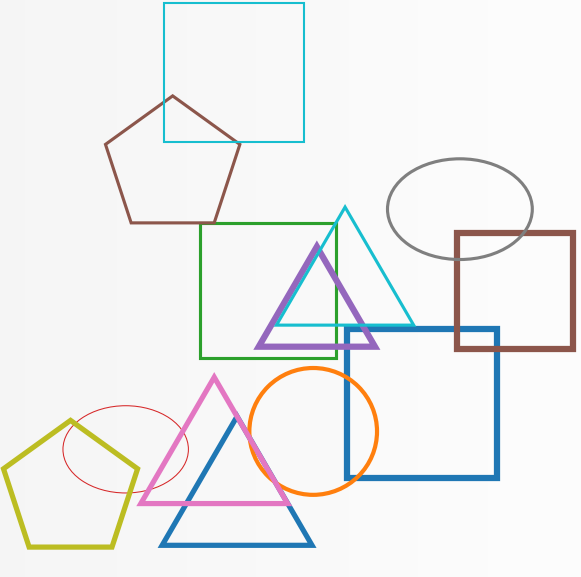[{"shape": "square", "thickness": 3, "radius": 0.65, "center": [0.725, 0.3]}, {"shape": "triangle", "thickness": 2.5, "radius": 0.74, "center": [0.408, 0.129]}, {"shape": "circle", "thickness": 2, "radius": 0.55, "center": [0.539, 0.252]}, {"shape": "square", "thickness": 1.5, "radius": 0.58, "center": [0.461, 0.496]}, {"shape": "oval", "thickness": 0.5, "radius": 0.54, "center": [0.216, 0.221]}, {"shape": "triangle", "thickness": 3, "radius": 0.58, "center": [0.545, 0.457]}, {"shape": "pentagon", "thickness": 1.5, "radius": 0.61, "center": [0.297, 0.712]}, {"shape": "square", "thickness": 3, "radius": 0.5, "center": [0.886, 0.495]}, {"shape": "triangle", "thickness": 2.5, "radius": 0.73, "center": [0.369, 0.2]}, {"shape": "oval", "thickness": 1.5, "radius": 0.62, "center": [0.791, 0.637]}, {"shape": "pentagon", "thickness": 2.5, "radius": 0.61, "center": [0.121, 0.15]}, {"shape": "square", "thickness": 1, "radius": 0.6, "center": [0.402, 0.873]}, {"shape": "triangle", "thickness": 1.5, "radius": 0.68, "center": [0.594, 0.504]}]